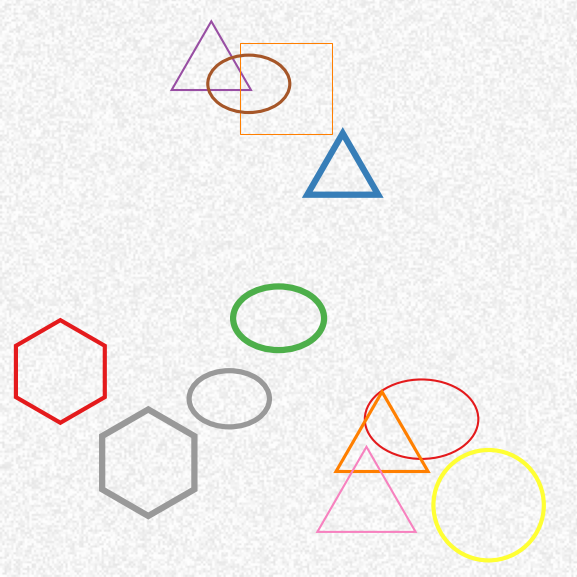[{"shape": "hexagon", "thickness": 2, "radius": 0.44, "center": [0.105, 0.356]}, {"shape": "oval", "thickness": 1, "radius": 0.49, "center": [0.73, 0.273]}, {"shape": "triangle", "thickness": 3, "radius": 0.35, "center": [0.594, 0.697]}, {"shape": "oval", "thickness": 3, "radius": 0.39, "center": [0.482, 0.448]}, {"shape": "triangle", "thickness": 1, "radius": 0.4, "center": [0.366, 0.883]}, {"shape": "triangle", "thickness": 1.5, "radius": 0.46, "center": [0.662, 0.229]}, {"shape": "square", "thickness": 0.5, "radius": 0.4, "center": [0.496, 0.846]}, {"shape": "circle", "thickness": 2, "radius": 0.48, "center": [0.846, 0.124]}, {"shape": "oval", "thickness": 1.5, "radius": 0.36, "center": [0.431, 0.854]}, {"shape": "triangle", "thickness": 1, "radius": 0.49, "center": [0.635, 0.127]}, {"shape": "oval", "thickness": 2.5, "radius": 0.35, "center": [0.397, 0.309]}, {"shape": "hexagon", "thickness": 3, "radius": 0.46, "center": [0.257, 0.198]}]